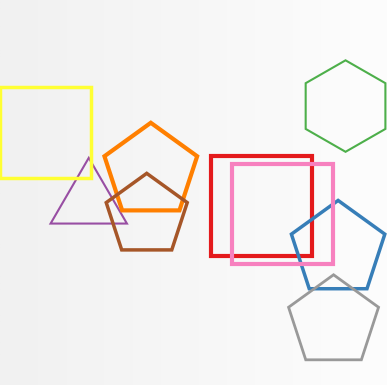[{"shape": "square", "thickness": 3, "radius": 0.65, "center": [0.674, 0.465]}, {"shape": "pentagon", "thickness": 2.5, "radius": 0.63, "center": [0.873, 0.353]}, {"shape": "hexagon", "thickness": 1.5, "radius": 0.59, "center": [0.892, 0.725]}, {"shape": "triangle", "thickness": 1.5, "radius": 0.57, "center": [0.229, 0.476]}, {"shape": "pentagon", "thickness": 3, "radius": 0.63, "center": [0.389, 0.555]}, {"shape": "square", "thickness": 2.5, "radius": 0.59, "center": [0.117, 0.656]}, {"shape": "pentagon", "thickness": 2.5, "radius": 0.55, "center": [0.379, 0.44]}, {"shape": "square", "thickness": 3, "radius": 0.65, "center": [0.728, 0.443]}, {"shape": "pentagon", "thickness": 2, "radius": 0.61, "center": [0.861, 0.164]}]